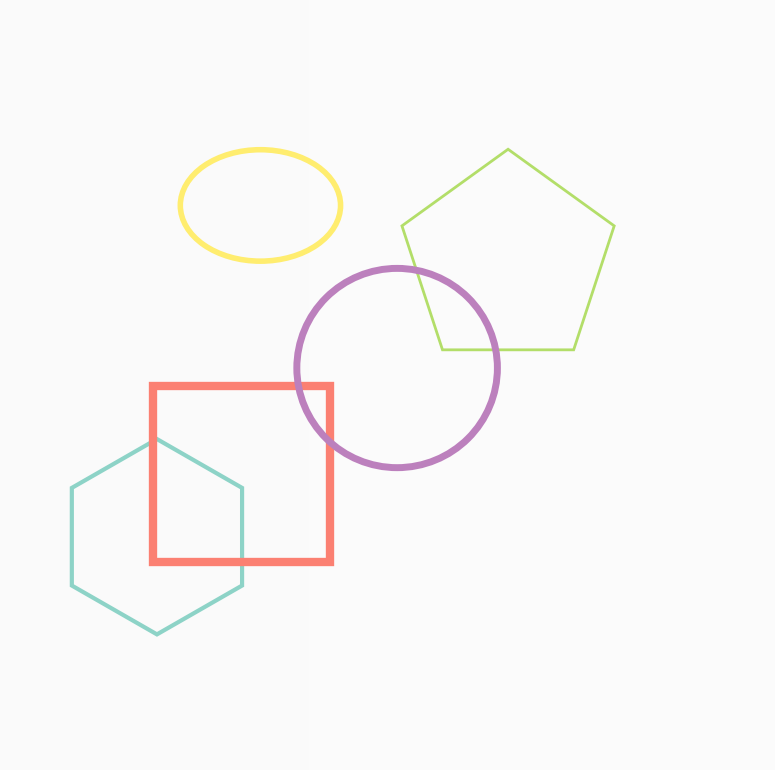[{"shape": "hexagon", "thickness": 1.5, "radius": 0.63, "center": [0.203, 0.303]}, {"shape": "square", "thickness": 3, "radius": 0.57, "center": [0.312, 0.385]}, {"shape": "pentagon", "thickness": 1, "radius": 0.72, "center": [0.656, 0.662]}, {"shape": "circle", "thickness": 2.5, "radius": 0.65, "center": [0.512, 0.522]}, {"shape": "oval", "thickness": 2, "radius": 0.52, "center": [0.336, 0.733]}]